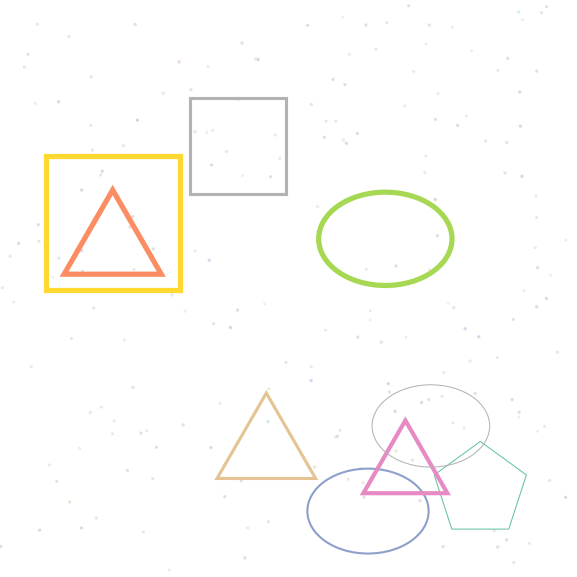[{"shape": "pentagon", "thickness": 0.5, "radius": 0.42, "center": [0.832, 0.151]}, {"shape": "triangle", "thickness": 2.5, "radius": 0.49, "center": [0.195, 0.573]}, {"shape": "oval", "thickness": 1, "radius": 0.53, "center": [0.637, 0.114]}, {"shape": "triangle", "thickness": 2, "radius": 0.42, "center": [0.702, 0.187]}, {"shape": "oval", "thickness": 2.5, "radius": 0.58, "center": [0.667, 0.586]}, {"shape": "square", "thickness": 2.5, "radius": 0.58, "center": [0.196, 0.613]}, {"shape": "triangle", "thickness": 1.5, "radius": 0.49, "center": [0.461, 0.22]}, {"shape": "oval", "thickness": 0.5, "radius": 0.51, "center": [0.746, 0.262]}, {"shape": "square", "thickness": 1.5, "radius": 0.41, "center": [0.412, 0.747]}]